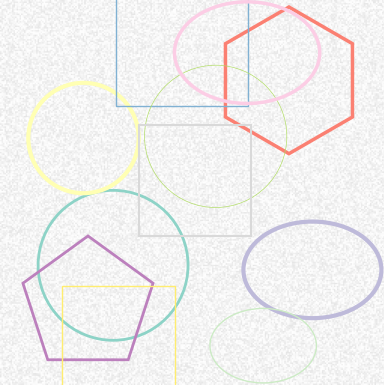[{"shape": "circle", "thickness": 2, "radius": 0.97, "center": [0.294, 0.311]}, {"shape": "circle", "thickness": 3, "radius": 0.72, "center": [0.217, 0.642]}, {"shape": "oval", "thickness": 3, "radius": 0.9, "center": [0.811, 0.299]}, {"shape": "hexagon", "thickness": 2.5, "radius": 0.95, "center": [0.751, 0.791]}, {"shape": "square", "thickness": 1, "radius": 0.85, "center": [0.473, 0.896]}, {"shape": "circle", "thickness": 0.5, "radius": 0.92, "center": [0.56, 0.646]}, {"shape": "oval", "thickness": 2.5, "radius": 0.94, "center": [0.642, 0.863]}, {"shape": "square", "thickness": 1.5, "radius": 0.72, "center": [0.506, 0.531]}, {"shape": "pentagon", "thickness": 2, "radius": 0.89, "center": [0.229, 0.209]}, {"shape": "oval", "thickness": 1, "radius": 0.69, "center": [0.684, 0.102]}, {"shape": "square", "thickness": 1, "radius": 0.74, "center": [0.308, 0.109]}]